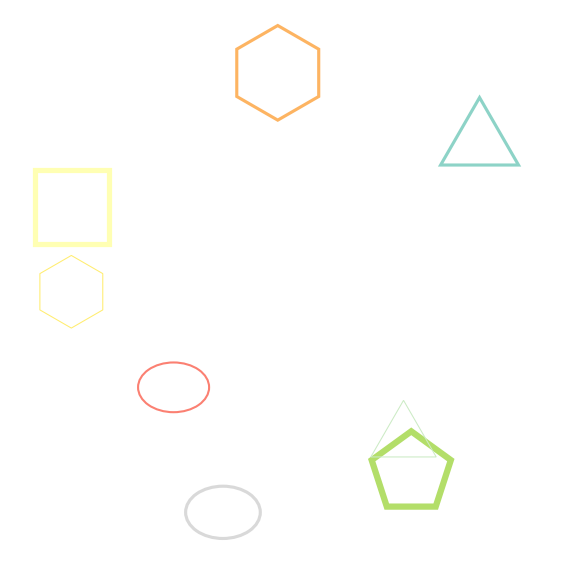[{"shape": "triangle", "thickness": 1.5, "radius": 0.39, "center": [0.83, 0.752]}, {"shape": "square", "thickness": 2.5, "radius": 0.32, "center": [0.125, 0.64]}, {"shape": "oval", "thickness": 1, "radius": 0.31, "center": [0.301, 0.328]}, {"shape": "hexagon", "thickness": 1.5, "radius": 0.41, "center": [0.481, 0.873]}, {"shape": "pentagon", "thickness": 3, "radius": 0.36, "center": [0.712, 0.18]}, {"shape": "oval", "thickness": 1.5, "radius": 0.32, "center": [0.386, 0.112]}, {"shape": "triangle", "thickness": 0.5, "radius": 0.33, "center": [0.699, 0.241]}, {"shape": "hexagon", "thickness": 0.5, "radius": 0.31, "center": [0.124, 0.494]}]